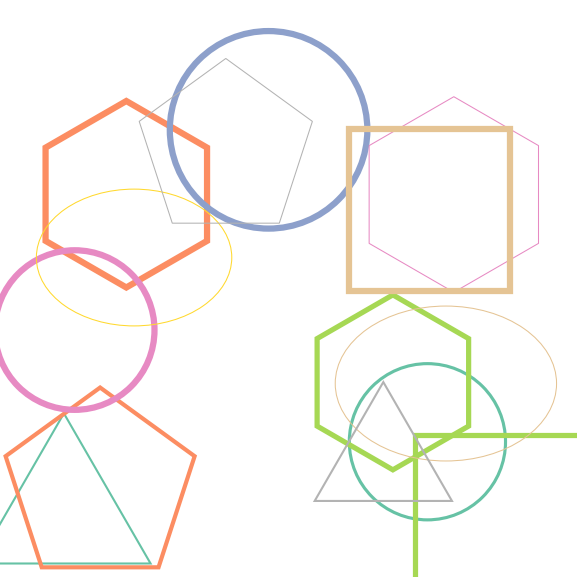[{"shape": "triangle", "thickness": 1, "radius": 0.87, "center": [0.111, 0.11]}, {"shape": "circle", "thickness": 1.5, "radius": 0.68, "center": [0.74, 0.234]}, {"shape": "hexagon", "thickness": 3, "radius": 0.81, "center": [0.219, 0.663]}, {"shape": "pentagon", "thickness": 2, "radius": 0.86, "center": [0.173, 0.156]}, {"shape": "circle", "thickness": 3, "radius": 0.86, "center": [0.465, 0.774]}, {"shape": "hexagon", "thickness": 0.5, "radius": 0.85, "center": [0.786, 0.662]}, {"shape": "circle", "thickness": 3, "radius": 0.69, "center": [0.129, 0.428]}, {"shape": "hexagon", "thickness": 2.5, "radius": 0.76, "center": [0.68, 0.337]}, {"shape": "square", "thickness": 2.5, "radius": 0.71, "center": [0.861, 0.103]}, {"shape": "oval", "thickness": 0.5, "radius": 0.85, "center": [0.232, 0.553]}, {"shape": "square", "thickness": 3, "radius": 0.7, "center": [0.744, 0.636]}, {"shape": "oval", "thickness": 0.5, "radius": 0.96, "center": [0.772, 0.335]}, {"shape": "triangle", "thickness": 1, "radius": 0.69, "center": [0.664, 0.2]}, {"shape": "pentagon", "thickness": 0.5, "radius": 0.79, "center": [0.391, 0.74]}]